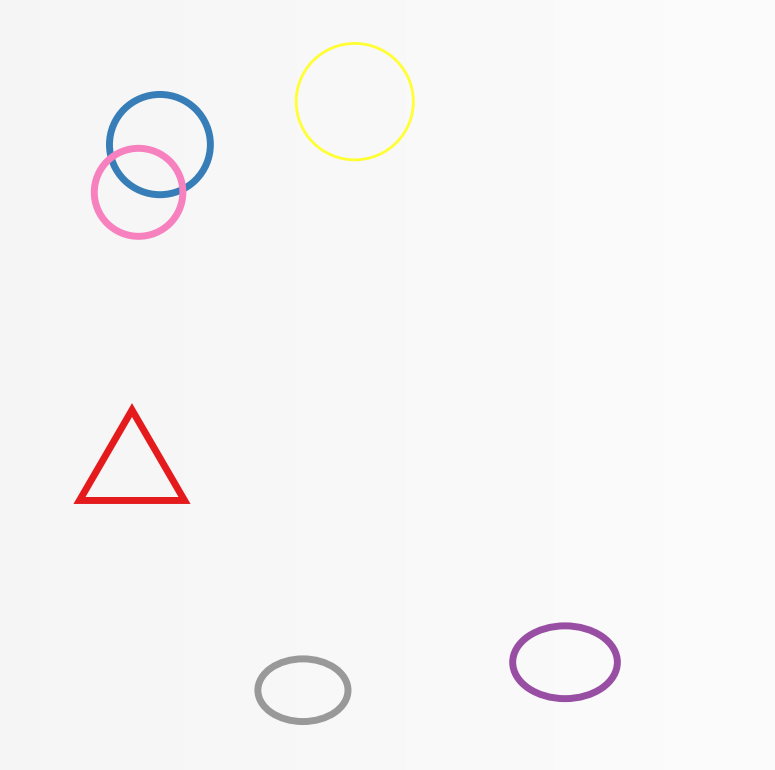[{"shape": "triangle", "thickness": 2.5, "radius": 0.39, "center": [0.17, 0.389]}, {"shape": "circle", "thickness": 2.5, "radius": 0.33, "center": [0.206, 0.812]}, {"shape": "oval", "thickness": 2.5, "radius": 0.34, "center": [0.729, 0.14]}, {"shape": "circle", "thickness": 1, "radius": 0.38, "center": [0.458, 0.868]}, {"shape": "circle", "thickness": 2.5, "radius": 0.29, "center": [0.179, 0.75]}, {"shape": "oval", "thickness": 2.5, "radius": 0.29, "center": [0.391, 0.104]}]